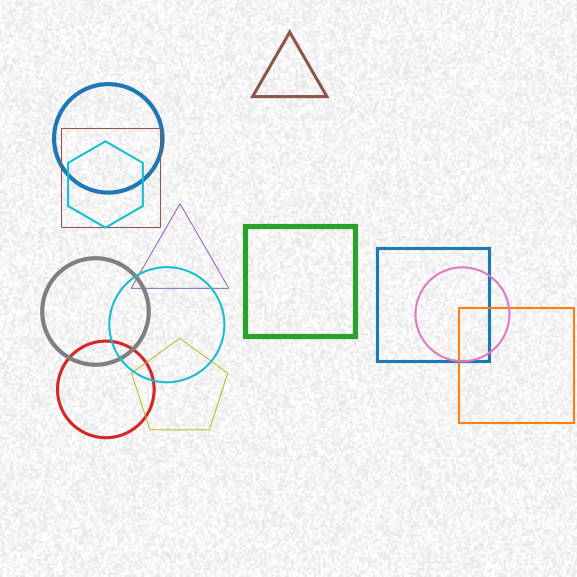[{"shape": "circle", "thickness": 2, "radius": 0.47, "center": [0.188, 0.76]}, {"shape": "square", "thickness": 1.5, "radius": 0.49, "center": [0.749, 0.472]}, {"shape": "square", "thickness": 1, "radius": 0.5, "center": [0.895, 0.366]}, {"shape": "square", "thickness": 2.5, "radius": 0.48, "center": [0.52, 0.513]}, {"shape": "circle", "thickness": 1.5, "radius": 0.42, "center": [0.183, 0.325]}, {"shape": "triangle", "thickness": 0.5, "radius": 0.49, "center": [0.312, 0.549]}, {"shape": "square", "thickness": 0.5, "radius": 0.43, "center": [0.192, 0.691]}, {"shape": "triangle", "thickness": 1.5, "radius": 0.37, "center": [0.502, 0.869]}, {"shape": "circle", "thickness": 1, "radius": 0.41, "center": [0.801, 0.455]}, {"shape": "circle", "thickness": 2, "radius": 0.46, "center": [0.165, 0.46]}, {"shape": "pentagon", "thickness": 0.5, "radius": 0.44, "center": [0.311, 0.326]}, {"shape": "hexagon", "thickness": 1, "radius": 0.37, "center": [0.183, 0.68]}, {"shape": "circle", "thickness": 1, "radius": 0.5, "center": [0.289, 0.437]}]